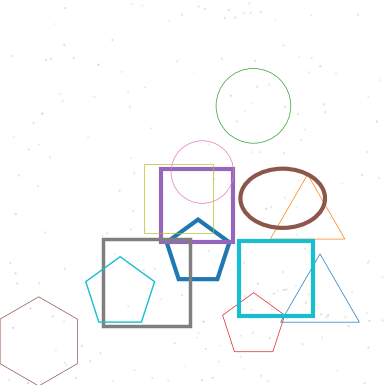[{"shape": "pentagon", "thickness": 3, "radius": 0.43, "center": [0.514, 0.344]}, {"shape": "triangle", "thickness": 0.5, "radius": 0.59, "center": [0.831, 0.222]}, {"shape": "triangle", "thickness": 0.5, "radius": 0.56, "center": [0.799, 0.435]}, {"shape": "circle", "thickness": 0.5, "radius": 0.49, "center": [0.658, 0.725]}, {"shape": "pentagon", "thickness": 0.5, "radius": 0.42, "center": [0.659, 0.155]}, {"shape": "square", "thickness": 3, "radius": 0.47, "center": [0.512, 0.466]}, {"shape": "hexagon", "thickness": 0.5, "radius": 0.58, "center": [0.101, 0.113]}, {"shape": "oval", "thickness": 3, "radius": 0.55, "center": [0.734, 0.485]}, {"shape": "circle", "thickness": 0.5, "radius": 0.41, "center": [0.526, 0.553]}, {"shape": "square", "thickness": 2.5, "radius": 0.57, "center": [0.381, 0.266]}, {"shape": "square", "thickness": 0.5, "radius": 0.45, "center": [0.464, 0.485]}, {"shape": "pentagon", "thickness": 1, "radius": 0.47, "center": [0.312, 0.239]}, {"shape": "square", "thickness": 3, "radius": 0.49, "center": [0.717, 0.277]}]